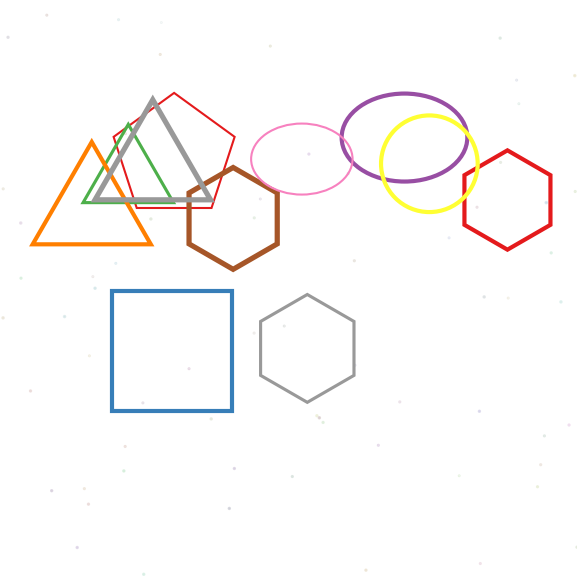[{"shape": "pentagon", "thickness": 1, "radius": 0.55, "center": [0.302, 0.728]}, {"shape": "hexagon", "thickness": 2, "radius": 0.43, "center": [0.879, 0.653]}, {"shape": "square", "thickness": 2, "radius": 0.52, "center": [0.298, 0.392]}, {"shape": "triangle", "thickness": 1.5, "radius": 0.45, "center": [0.222, 0.693]}, {"shape": "oval", "thickness": 2, "radius": 0.54, "center": [0.7, 0.761]}, {"shape": "triangle", "thickness": 2, "radius": 0.59, "center": [0.159, 0.635]}, {"shape": "circle", "thickness": 2, "radius": 0.42, "center": [0.743, 0.716]}, {"shape": "hexagon", "thickness": 2.5, "radius": 0.44, "center": [0.404, 0.621]}, {"shape": "oval", "thickness": 1, "radius": 0.44, "center": [0.523, 0.724]}, {"shape": "triangle", "thickness": 2.5, "radius": 0.58, "center": [0.265, 0.711]}, {"shape": "hexagon", "thickness": 1.5, "radius": 0.47, "center": [0.532, 0.396]}]